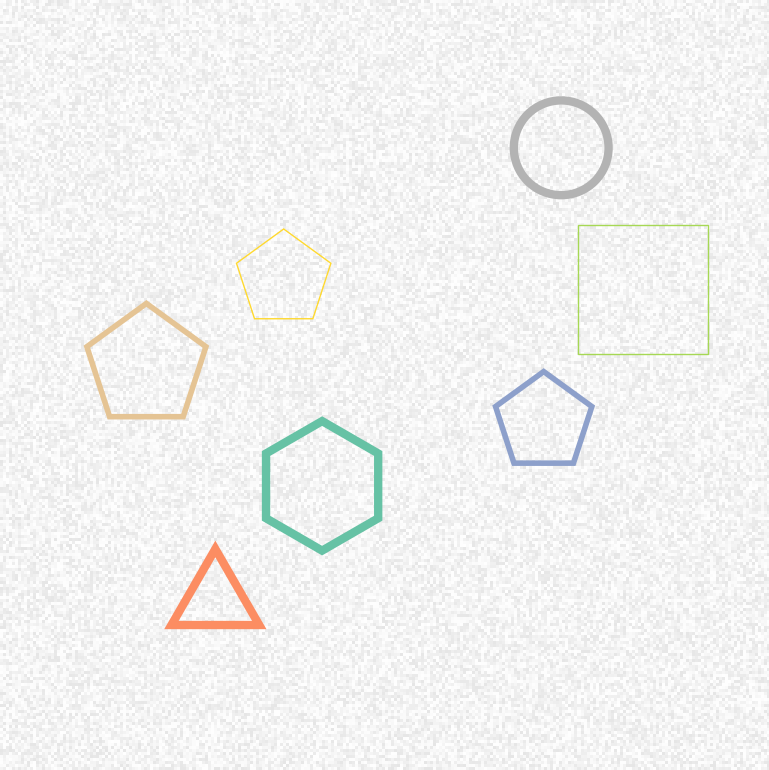[{"shape": "hexagon", "thickness": 3, "radius": 0.42, "center": [0.418, 0.369]}, {"shape": "triangle", "thickness": 3, "radius": 0.33, "center": [0.28, 0.221]}, {"shape": "pentagon", "thickness": 2, "radius": 0.33, "center": [0.706, 0.452]}, {"shape": "square", "thickness": 0.5, "radius": 0.42, "center": [0.835, 0.624]}, {"shape": "pentagon", "thickness": 0.5, "radius": 0.32, "center": [0.368, 0.638]}, {"shape": "pentagon", "thickness": 2, "radius": 0.41, "center": [0.19, 0.525]}, {"shape": "circle", "thickness": 3, "radius": 0.31, "center": [0.729, 0.808]}]